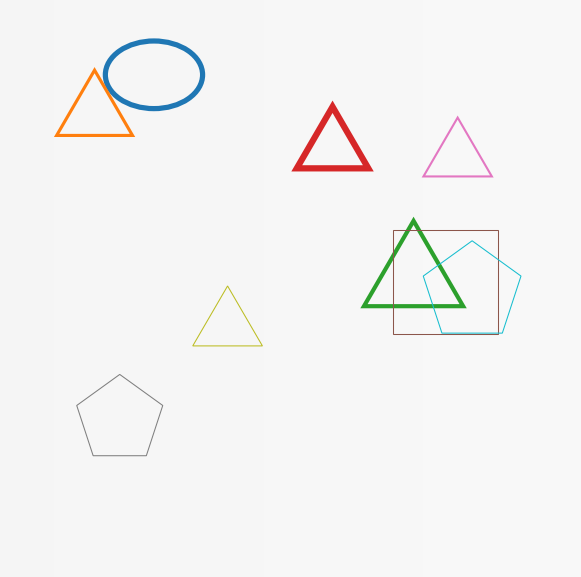[{"shape": "oval", "thickness": 2.5, "radius": 0.42, "center": [0.265, 0.87]}, {"shape": "triangle", "thickness": 1.5, "radius": 0.38, "center": [0.163, 0.802]}, {"shape": "triangle", "thickness": 2, "radius": 0.49, "center": [0.711, 0.518]}, {"shape": "triangle", "thickness": 3, "radius": 0.36, "center": [0.572, 0.743]}, {"shape": "square", "thickness": 0.5, "radius": 0.45, "center": [0.767, 0.511]}, {"shape": "triangle", "thickness": 1, "radius": 0.34, "center": [0.787, 0.728]}, {"shape": "pentagon", "thickness": 0.5, "radius": 0.39, "center": [0.206, 0.273]}, {"shape": "triangle", "thickness": 0.5, "radius": 0.35, "center": [0.392, 0.435]}, {"shape": "pentagon", "thickness": 0.5, "radius": 0.44, "center": [0.812, 0.494]}]